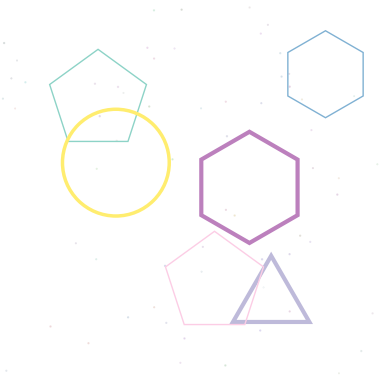[{"shape": "pentagon", "thickness": 1, "radius": 0.66, "center": [0.255, 0.74]}, {"shape": "triangle", "thickness": 3, "radius": 0.57, "center": [0.704, 0.221]}, {"shape": "hexagon", "thickness": 1, "radius": 0.56, "center": [0.845, 0.807]}, {"shape": "pentagon", "thickness": 1, "radius": 0.67, "center": [0.557, 0.265]}, {"shape": "hexagon", "thickness": 3, "radius": 0.72, "center": [0.648, 0.513]}, {"shape": "circle", "thickness": 2.5, "radius": 0.69, "center": [0.301, 0.578]}]